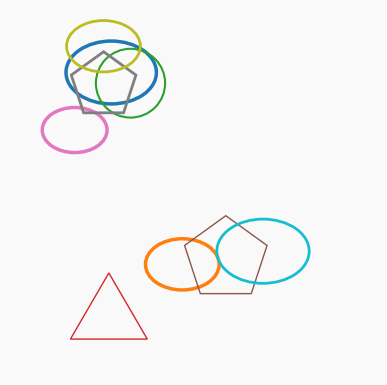[{"shape": "oval", "thickness": 2.5, "radius": 0.58, "center": [0.287, 0.812]}, {"shape": "oval", "thickness": 2.5, "radius": 0.48, "center": [0.47, 0.313]}, {"shape": "circle", "thickness": 1.5, "radius": 0.45, "center": [0.337, 0.784]}, {"shape": "triangle", "thickness": 1, "radius": 0.57, "center": [0.281, 0.177]}, {"shape": "pentagon", "thickness": 1, "radius": 0.56, "center": [0.583, 0.328]}, {"shape": "oval", "thickness": 2.5, "radius": 0.42, "center": [0.193, 0.662]}, {"shape": "pentagon", "thickness": 2, "radius": 0.44, "center": [0.267, 0.778]}, {"shape": "oval", "thickness": 2, "radius": 0.48, "center": [0.267, 0.88]}, {"shape": "oval", "thickness": 2, "radius": 0.6, "center": [0.679, 0.348]}]